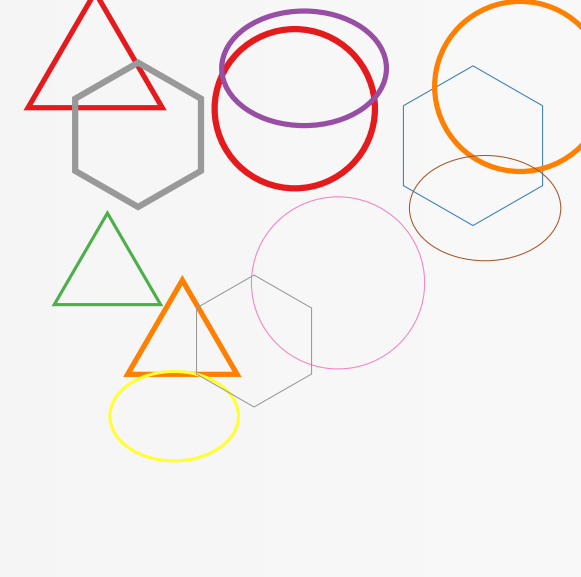[{"shape": "triangle", "thickness": 2.5, "radius": 0.67, "center": [0.164, 0.879]}, {"shape": "circle", "thickness": 3, "radius": 0.69, "center": [0.507, 0.811]}, {"shape": "hexagon", "thickness": 0.5, "radius": 0.69, "center": [0.814, 0.747]}, {"shape": "triangle", "thickness": 1.5, "radius": 0.53, "center": [0.185, 0.524]}, {"shape": "oval", "thickness": 2.5, "radius": 0.71, "center": [0.523, 0.881]}, {"shape": "circle", "thickness": 2.5, "radius": 0.74, "center": [0.895, 0.849]}, {"shape": "triangle", "thickness": 2.5, "radius": 0.54, "center": [0.314, 0.405]}, {"shape": "oval", "thickness": 1.5, "radius": 0.55, "center": [0.3, 0.278]}, {"shape": "oval", "thickness": 0.5, "radius": 0.65, "center": [0.835, 0.639]}, {"shape": "circle", "thickness": 0.5, "radius": 0.75, "center": [0.582, 0.509]}, {"shape": "hexagon", "thickness": 3, "radius": 0.62, "center": [0.238, 0.766]}, {"shape": "hexagon", "thickness": 0.5, "radius": 0.57, "center": [0.437, 0.409]}]